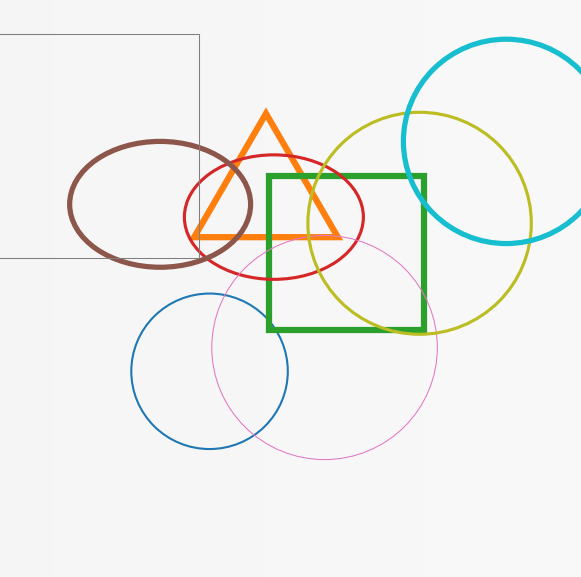[{"shape": "circle", "thickness": 1, "radius": 0.67, "center": [0.361, 0.356]}, {"shape": "triangle", "thickness": 3, "radius": 0.71, "center": [0.458, 0.66]}, {"shape": "square", "thickness": 3, "radius": 0.67, "center": [0.597, 0.561]}, {"shape": "oval", "thickness": 1.5, "radius": 0.77, "center": [0.471, 0.623]}, {"shape": "oval", "thickness": 2.5, "radius": 0.78, "center": [0.275, 0.645]}, {"shape": "circle", "thickness": 0.5, "radius": 0.97, "center": [0.558, 0.397]}, {"shape": "square", "thickness": 0.5, "radius": 0.97, "center": [0.148, 0.746]}, {"shape": "circle", "thickness": 1.5, "radius": 0.96, "center": [0.722, 0.612]}, {"shape": "circle", "thickness": 2.5, "radius": 0.88, "center": [0.871, 0.754]}]